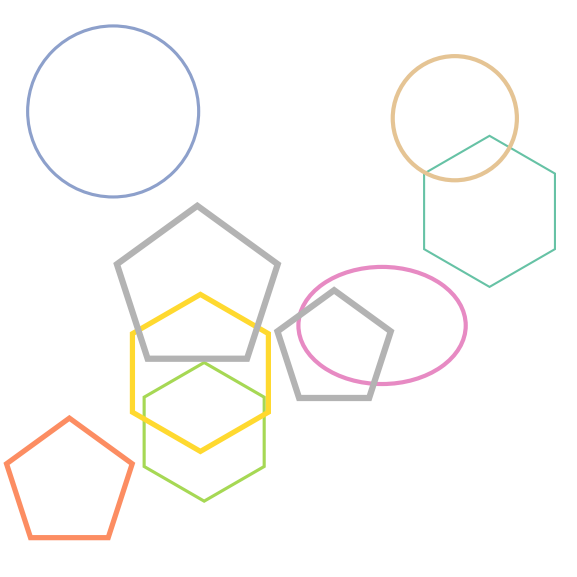[{"shape": "hexagon", "thickness": 1, "radius": 0.65, "center": [0.848, 0.633]}, {"shape": "pentagon", "thickness": 2.5, "radius": 0.57, "center": [0.12, 0.161]}, {"shape": "circle", "thickness": 1.5, "radius": 0.74, "center": [0.196, 0.806]}, {"shape": "oval", "thickness": 2, "radius": 0.72, "center": [0.662, 0.436]}, {"shape": "hexagon", "thickness": 1.5, "radius": 0.6, "center": [0.354, 0.251]}, {"shape": "hexagon", "thickness": 2.5, "radius": 0.68, "center": [0.347, 0.353]}, {"shape": "circle", "thickness": 2, "radius": 0.54, "center": [0.788, 0.794]}, {"shape": "pentagon", "thickness": 3, "radius": 0.52, "center": [0.579, 0.393]}, {"shape": "pentagon", "thickness": 3, "radius": 0.73, "center": [0.342, 0.496]}]